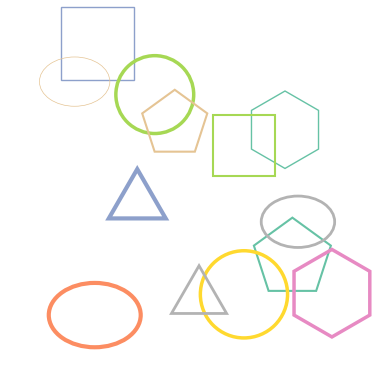[{"shape": "pentagon", "thickness": 1.5, "radius": 0.53, "center": [0.759, 0.33]}, {"shape": "hexagon", "thickness": 1, "radius": 0.5, "center": [0.74, 0.663]}, {"shape": "oval", "thickness": 3, "radius": 0.6, "center": [0.246, 0.182]}, {"shape": "triangle", "thickness": 3, "radius": 0.43, "center": [0.356, 0.475]}, {"shape": "square", "thickness": 1, "radius": 0.47, "center": [0.253, 0.887]}, {"shape": "hexagon", "thickness": 2.5, "radius": 0.57, "center": [0.862, 0.238]}, {"shape": "square", "thickness": 1.5, "radius": 0.4, "center": [0.633, 0.622]}, {"shape": "circle", "thickness": 2.5, "radius": 0.51, "center": [0.402, 0.754]}, {"shape": "circle", "thickness": 2.5, "radius": 0.57, "center": [0.634, 0.235]}, {"shape": "oval", "thickness": 0.5, "radius": 0.46, "center": [0.194, 0.788]}, {"shape": "pentagon", "thickness": 1.5, "radius": 0.44, "center": [0.454, 0.678]}, {"shape": "oval", "thickness": 2, "radius": 0.48, "center": [0.774, 0.424]}, {"shape": "triangle", "thickness": 2, "radius": 0.41, "center": [0.517, 0.227]}]